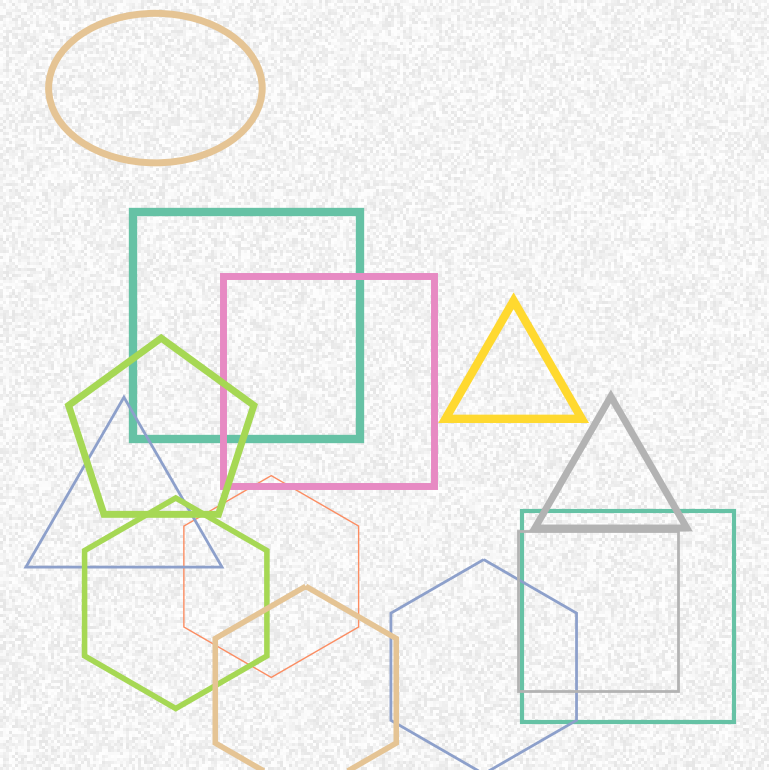[{"shape": "square", "thickness": 1.5, "radius": 0.69, "center": [0.815, 0.199]}, {"shape": "square", "thickness": 3, "radius": 0.74, "center": [0.32, 0.578]}, {"shape": "hexagon", "thickness": 0.5, "radius": 0.66, "center": [0.352, 0.251]}, {"shape": "hexagon", "thickness": 1, "radius": 0.7, "center": [0.628, 0.134]}, {"shape": "triangle", "thickness": 1, "radius": 0.74, "center": [0.161, 0.337]}, {"shape": "square", "thickness": 2.5, "radius": 0.68, "center": [0.427, 0.505]}, {"shape": "hexagon", "thickness": 2, "radius": 0.68, "center": [0.228, 0.217]}, {"shape": "pentagon", "thickness": 2.5, "radius": 0.63, "center": [0.209, 0.434]}, {"shape": "triangle", "thickness": 3, "radius": 0.51, "center": [0.667, 0.507]}, {"shape": "oval", "thickness": 2.5, "radius": 0.69, "center": [0.202, 0.886]}, {"shape": "hexagon", "thickness": 2, "radius": 0.68, "center": [0.397, 0.103]}, {"shape": "square", "thickness": 1, "radius": 0.52, "center": [0.777, 0.206]}, {"shape": "triangle", "thickness": 2.5, "radius": 0.57, "center": [0.793, 0.371]}]